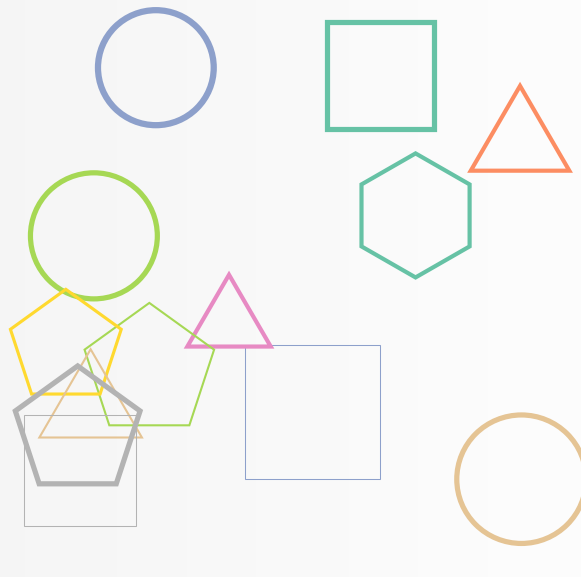[{"shape": "square", "thickness": 2.5, "radius": 0.46, "center": [0.654, 0.868]}, {"shape": "hexagon", "thickness": 2, "radius": 0.54, "center": [0.715, 0.626]}, {"shape": "triangle", "thickness": 2, "radius": 0.49, "center": [0.895, 0.753]}, {"shape": "circle", "thickness": 3, "radius": 0.5, "center": [0.268, 0.882]}, {"shape": "square", "thickness": 0.5, "radius": 0.58, "center": [0.538, 0.286]}, {"shape": "triangle", "thickness": 2, "radius": 0.41, "center": [0.394, 0.44]}, {"shape": "pentagon", "thickness": 1, "radius": 0.59, "center": [0.257, 0.357]}, {"shape": "circle", "thickness": 2.5, "radius": 0.55, "center": [0.162, 0.591]}, {"shape": "pentagon", "thickness": 1.5, "radius": 0.5, "center": [0.113, 0.398]}, {"shape": "triangle", "thickness": 1, "radius": 0.51, "center": [0.156, 0.292]}, {"shape": "circle", "thickness": 2.5, "radius": 0.56, "center": [0.897, 0.169]}, {"shape": "pentagon", "thickness": 2.5, "radius": 0.56, "center": [0.134, 0.253]}, {"shape": "square", "thickness": 0.5, "radius": 0.48, "center": [0.138, 0.185]}]